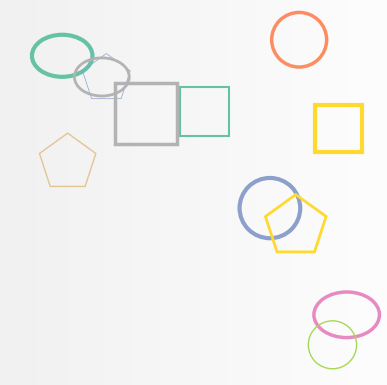[{"shape": "square", "thickness": 1.5, "radius": 0.32, "center": [0.527, 0.711]}, {"shape": "oval", "thickness": 3, "radius": 0.39, "center": [0.161, 0.855]}, {"shape": "circle", "thickness": 2.5, "radius": 0.35, "center": [0.772, 0.897]}, {"shape": "pentagon", "thickness": 0.5, "radius": 0.32, "center": [0.274, 0.796]}, {"shape": "circle", "thickness": 3, "radius": 0.39, "center": [0.697, 0.46]}, {"shape": "oval", "thickness": 2.5, "radius": 0.42, "center": [0.895, 0.182]}, {"shape": "circle", "thickness": 1, "radius": 0.31, "center": [0.858, 0.104]}, {"shape": "square", "thickness": 3, "radius": 0.3, "center": [0.873, 0.667]}, {"shape": "pentagon", "thickness": 2, "radius": 0.41, "center": [0.763, 0.412]}, {"shape": "pentagon", "thickness": 1, "radius": 0.38, "center": [0.175, 0.578]}, {"shape": "square", "thickness": 2.5, "radius": 0.4, "center": [0.377, 0.705]}, {"shape": "oval", "thickness": 2, "radius": 0.35, "center": [0.263, 0.8]}]